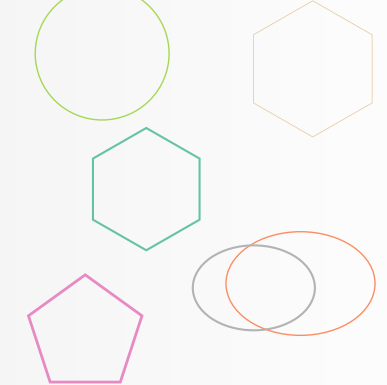[{"shape": "hexagon", "thickness": 1.5, "radius": 0.79, "center": [0.377, 0.509]}, {"shape": "oval", "thickness": 1, "radius": 0.96, "center": [0.775, 0.264]}, {"shape": "pentagon", "thickness": 2, "radius": 0.77, "center": [0.22, 0.132]}, {"shape": "circle", "thickness": 1, "radius": 0.86, "center": [0.264, 0.861]}, {"shape": "hexagon", "thickness": 0.5, "radius": 0.88, "center": [0.807, 0.821]}, {"shape": "oval", "thickness": 1.5, "radius": 0.79, "center": [0.655, 0.252]}]